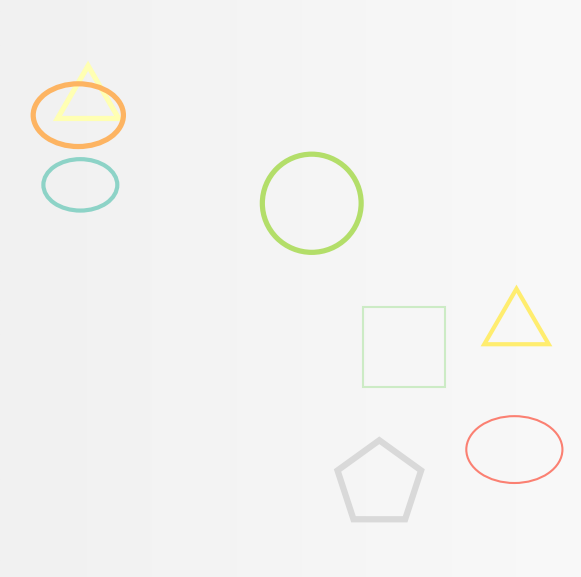[{"shape": "oval", "thickness": 2, "radius": 0.32, "center": [0.138, 0.679]}, {"shape": "triangle", "thickness": 2.5, "radius": 0.3, "center": [0.152, 0.824]}, {"shape": "oval", "thickness": 1, "radius": 0.41, "center": [0.885, 0.221]}, {"shape": "oval", "thickness": 2.5, "radius": 0.39, "center": [0.135, 0.8]}, {"shape": "circle", "thickness": 2.5, "radius": 0.42, "center": [0.536, 0.647]}, {"shape": "pentagon", "thickness": 3, "radius": 0.38, "center": [0.653, 0.161]}, {"shape": "square", "thickness": 1, "radius": 0.35, "center": [0.695, 0.398]}, {"shape": "triangle", "thickness": 2, "radius": 0.32, "center": [0.889, 0.435]}]